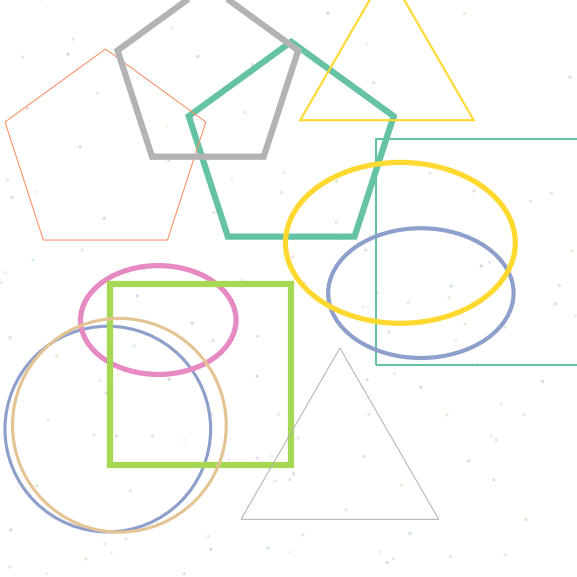[{"shape": "square", "thickness": 1, "radius": 0.98, "center": [0.846, 0.563]}, {"shape": "pentagon", "thickness": 3, "radius": 0.93, "center": [0.504, 0.74]}, {"shape": "pentagon", "thickness": 0.5, "radius": 0.91, "center": [0.183, 0.731]}, {"shape": "circle", "thickness": 1.5, "radius": 0.89, "center": [0.187, 0.256]}, {"shape": "oval", "thickness": 2, "radius": 0.8, "center": [0.729, 0.492]}, {"shape": "oval", "thickness": 2.5, "radius": 0.67, "center": [0.274, 0.445]}, {"shape": "square", "thickness": 3, "radius": 0.78, "center": [0.347, 0.351]}, {"shape": "triangle", "thickness": 1, "radius": 0.87, "center": [0.67, 0.878]}, {"shape": "oval", "thickness": 2.5, "radius": 1.0, "center": [0.693, 0.579]}, {"shape": "circle", "thickness": 1.5, "radius": 0.93, "center": [0.207, 0.263]}, {"shape": "pentagon", "thickness": 3, "radius": 0.82, "center": [0.36, 0.861]}, {"shape": "triangle", "thickness": 0.5, "radius": 0.99, "center": [0.589, 0.199]}]